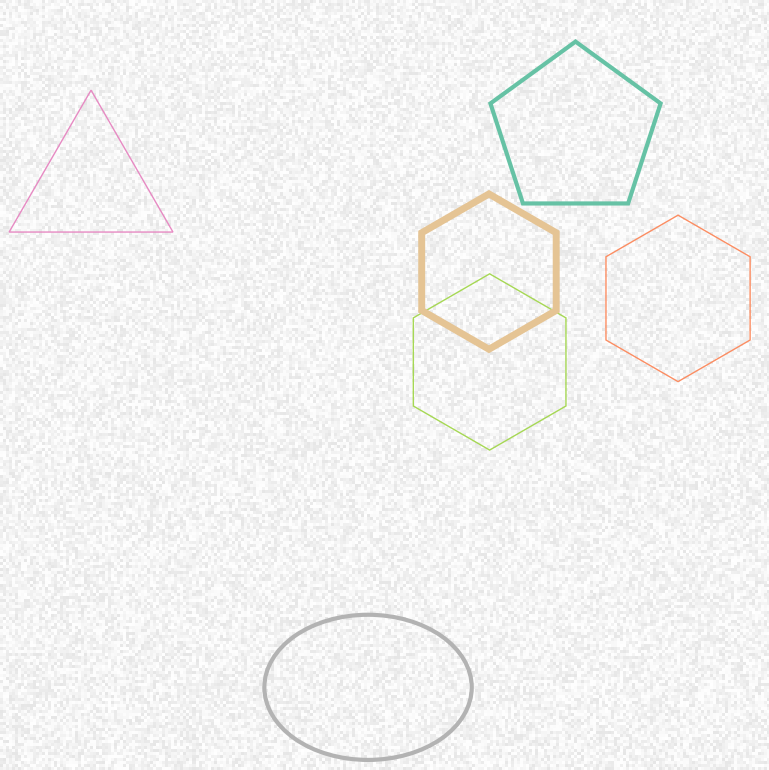[{"shape": "pentagon", "thickness": 1.5, "radius": 0.58, "center": [0.747, 0.83]}, {"shape": "hexagon", "thickness": 0.5, "radius": 0.54, "center": [0.881, 0.612]}, {"shape": "triangle", "thickness": 0.5, "radius": 0.61, "center": [0.118, 0.76]}, {"shape": "hexagon", "thickness": 0.5, "radius": 0.57, "center": [0.636, 0.53]}, {"shape": "hexagon", "thickness": 2.5, "radius": 0.5, "center": [0.635, 0.647]}, {"shape": "oval", "thickness": 1.5, "radius": 0.67, "center": [0.478, 0.107]}]